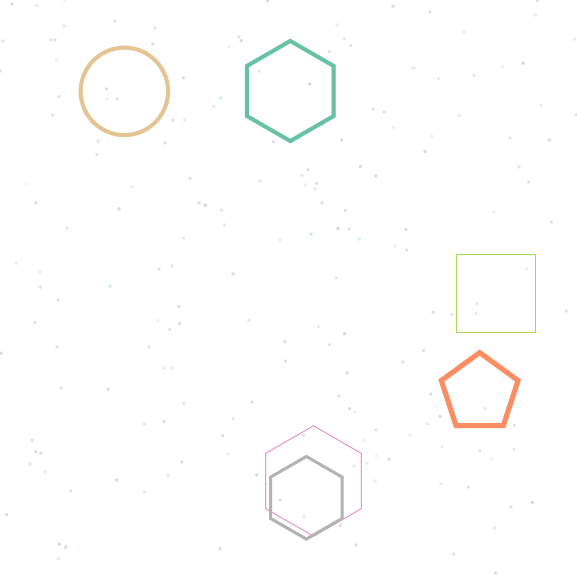[{"shape": "hexagon", "thickness": 2, "radius": 0.43, "center": [0.503, 0.842]}, {"shape": "pentagon", "thickness": 2.5, "radius": 0.35, "center": [0.831, 0.319]}, {"shape": "hexagon", "thickness": 0.5, "radius": 0.48, "center": [0.543, 0.166]}, {"shape": "square", "thickness": 0.5, "radius": 0.34, "center": [0.858, 0.492]}, {"shape": "circle", "thickness": 2, "radius": 0.38, "center": [0.215, 0.841]}, {"shape": "hexagon", "thickness": 1.5, "radius": 0.36, "center": [0.531, 0.137]}]